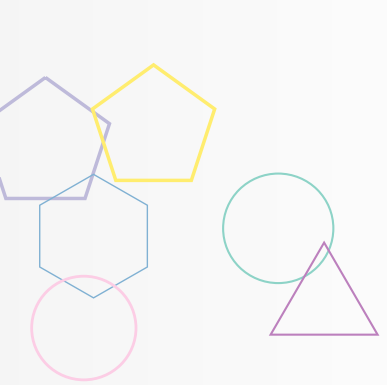[{"shape": "circle", "thickness": 1.5, "radius": 0.71, "center": [0.718, 0.407]}, {"shape": "pentagon", "thickness": 2.5, "radius": 0.87, "center": [0.117, 0.625]}, {"shape": "hexagon", "thickness": 1, "radius": 0.8, "center": [0.241, 0.387]}, {"shape": "circle", "thickness": 2, "radius": 0.67, "center": [0.216, 0.148]}, {"shape": "triangle", "thickness": 1.5, "radius": 0.8, "center": [0.836, 0.21]}, {"shape": "pentagon", "thickness": 2.5, "radius": 0.83, "center": [0.396, 0.666]}]